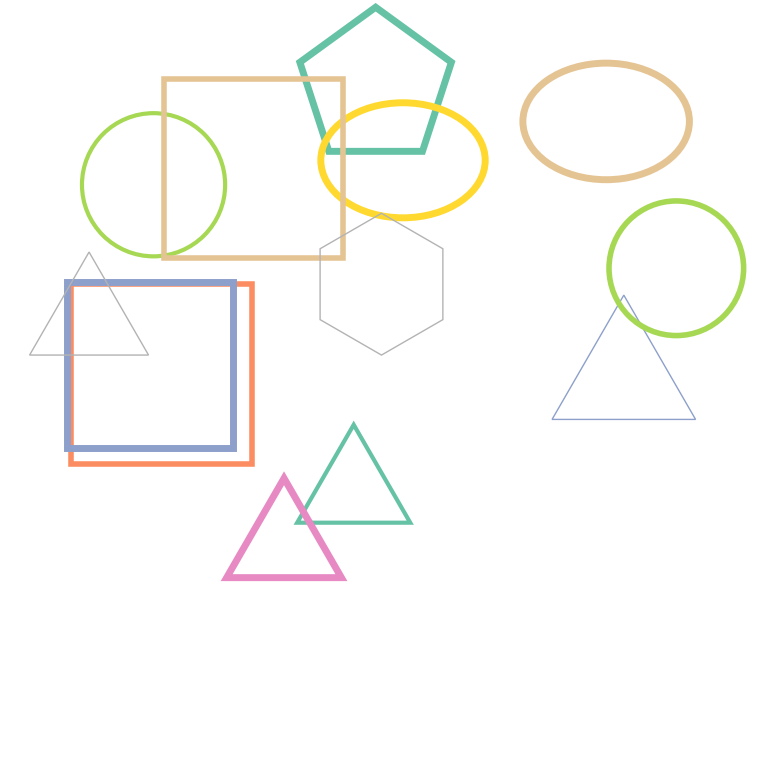[{"shape": "triangle", "thickness": 1.5, "radius": 0.42, "center": [0.459, 0.364]}, {"shape": "pentagon", "thickness": 2.5, "radius": 0.52, "center": [0.488, 0.887]}, {"shape": "square", "thickness": 2, "radius": 0.59, "center": [0.21, 0.514]}, {"shape": "square", "thickness": 2.5, "radius": 0.54, "center": [0.195, 0.526]}, {"shape": "triangle", "thickness": 0.5, "radius": 0.54, "center": [0.81, 0.509]}, {"shape": "triangle", "thickness": 2.5, "radius": 0.43, "center": [0.369, 0.293]}, {"shape": "circle", "thickness": 1.5, "radius": 0.46, "center": [0.199, 0.76]}, {"shape": "circle", "thickness": 2, "radius": 0.44, "center": [0.878, 0.652]}, {"shape": "oval", "thickness": 2.5, "radius": 0.53, "center": [0.523, 0.792]}, {"shape": "oval", "thickness": 2.5, "radius": 0.54, "center": [0.787, 0.842]}, {"shape": "square", "thickness": 2, "radius": 0.58, "center": [0.329, 0.781]}, {"shape": "hexagon", "thickness": 0.5, "radius": 0.46, "center": [0.495, 0.631]}, {"shape": "triangle", "thickness": 0.5, "radius": 0.45, "center": [0.116, 0.583]}]